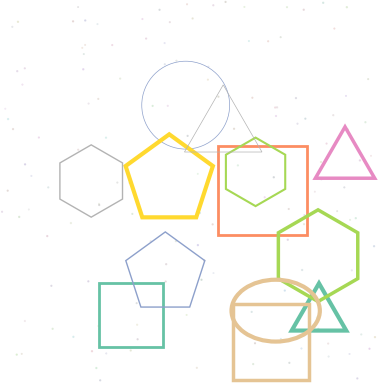[{"shape": "triangle", "thickness": 3, "radius": 0.41, "center": [0.829, 0.182]}, {"shape": "square", "thickness": 2, "radius": 0.41, "center": [0.34, 0.182]}, {"shape": "square", "thickness": 2, "radius": 0.58, "center": [0.682, 0.506]}, {"shape": "circle", "thickness": 0.5, "radius": 0.57, "center": [0.482, 0.727]}, {"shape": "pentagon", "thickness": 1, "radius": 0.54, "center": [0.429, 0.29]}, {"shape": "triangle", "thickness": 2.5, "radius": 0.44, "center": [0.896, 0.582]}, {"shape": "hexagon", "thickness": 2.5, "radius": 0.6, "center": [0.826, 0.336]}, {"shape": "hexagon", "thickness": 1.5, "radius": 0.44, "center": [0.664, 0.554]}, {"shape": "pentagon", "thickness": 3, "radius": 0.6, "center": [0.44, 0.532]}, {"shape": "oval", "thickness": 3, "radius": 0.57, "center": [0.716, 0.193]}, {"shape": "square", "thickness": 2.5, "radius": 0.49, "center": [0.705, 0.113]}, {"shape": "triangle", "thickness": 0.5, "radius": 0.58, "center": [0.58, 0.663]}, {"shape": "hexagon", "thickness": 1, "radius": 0.47, "center": [0.237, 0.53]}]